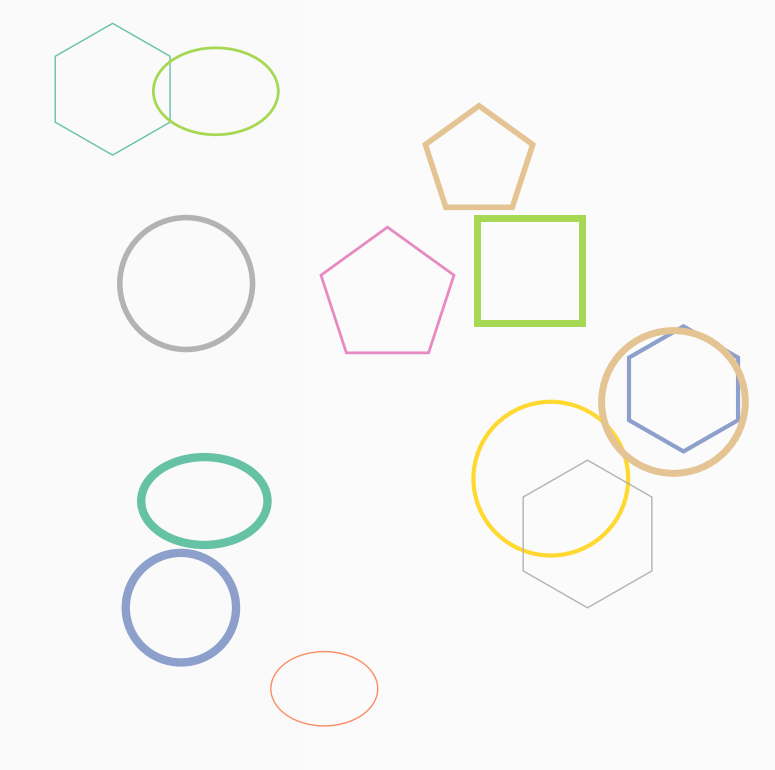[{"shape": "hexagon", "thickness": 0.5, "radius": 0.43, "center": [0.145, 0.884]}, {"shape": "oval", "thickness": 3, "radius": 0.41, "center": [0.264, 0.349]}, {"shape": "oval", "thickness": 0.5, "radius": 0.34, "center": [0.418, 0.106]}, {"shape": "circle", "thickness": 3, "radius": 0.36, "center": [0.233, 0.211]}, {"shape": "hexagon", "thickness": 1.5, "radius": 0.41, "center": [0.882, 0.495]}, {"shape": "pentagon", "thickness": 1, "radius": 0.45, "center": [0.5, 0.615]}, {"shape": "square", "thickness": 2.5, "radius": 0.34, "center": [0.683, 0.649]}, {"shape": "oval", "thickness": 1, "radius": 0.4, "center": [0.278, 0.881]}, {"shape": "circle", "thickness": 1.5, "radius": 0.5, "center": [0.711, 0.378]}, {"shape": "circle", "thickness": 2.5, "radius": 0.46, "center": [0.869, 0.478]}, {"shape": "pentagon", "thickness": 2, "radius": 0.36, "center": [0.618, 0.79]}, {"shape": "circle", "thickness": 2, "radius": 0.43, "center": [0.24, 0.632]}, {"shape": "hexagon", "thickness": 0.5, "radius": 0.48, "center": [0.758, 0.307]}]